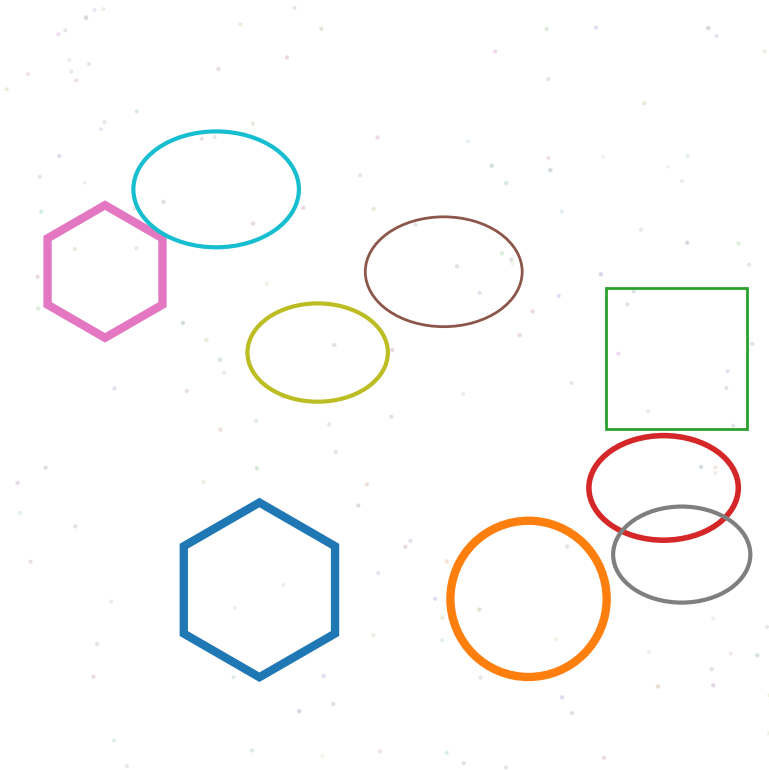[{"shape": "hexagon", "thickness": 3, "radius": 0.57, "center": [0.337, 0.234]}, {"shape": "circle", "thickness": 3, "radius": 0.51, "center": [0.686, 0.222]}, {"shape": "square", "thickness": 1, "radius": 0.46, "center": [0.879, 0.534]}, {"shape": "oval", "thickness": 2, "radius": 0.49, "center": [0.862, 0.366]}, {"shape": "oval", "thickness": 1, "radius": 0.51, "center": [0.576, 0.647]}, {"shape": "hexagon", "thickness": 3, "radius": 0.43, "center": [0.136, 0.647]}, {"shape": "oval", "thickness": 1.5, "radius": 0.45, "center": [0.885, 0.28]}, {"shape": "oval", "thickness": 1.5, "radius": 0.46, "center": [0.413, 0.542]}, {"shape": "oval", "thickness": 1.5, "radius": 0.54, "center": [0.281, 0.754]}]